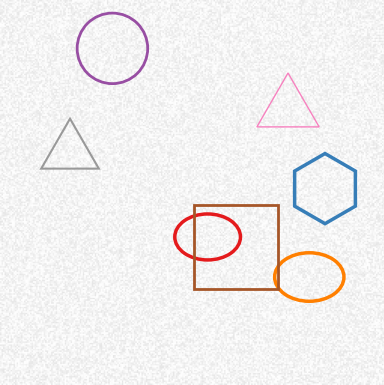[{"shape": "oval", "thickness": 2.5, "radius": 0.43, "center": [0.539, 0.385]}, {"shape": "hexagon", "thickness": 2.5, "radius": 0.46, "center": [0.844, 0.51]}, {"shape": "circle", "thickness": 2, "radius": 0.46, "center": [0.292, 0.874]}, {"shape": "oval", "thickness": 2.5, "radius": 0.45, "center": [0.803, 0.28]}, {"shape": "square", "thickness": 2, "radius": 0.55, "center": [0.612, 0.359]}, {"shape": "triangle", "thickness": 1, "radius": 0.47, "center": [0.748, 0.717]}, {"shape": "triangle", "thickness": 1.5, "radius": 0.43, "center": [0.182, 0.605]}]